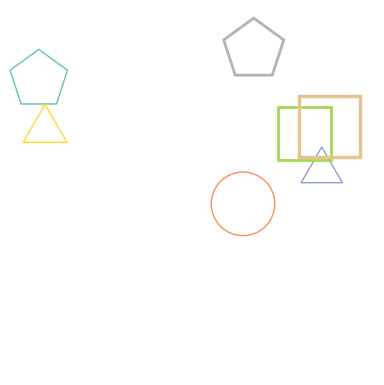[{"shape": "pentagon", "thickness": 1, "radius": 0.39, "center": [0.101, 0.793]}, {"shape": "circle", "thickness": 1, "radius": 0.41, "center": [0.631, 0.471]}, {"shape": "triangle", "thickness": 1, "radius": 0.31, "center": [0.836, 0.556]}, {"shape": "square", "thickness": 2, "radius": 0.34, "center": [0.791, 0.654]}, {"shape": "triangle", "thickness": 1, "radius": 0.33, "center": [0.117, 0.663]}, {"shape": "square", "thickness": 2.5, "radius": 0.4, "center": [0.857, 0.671]}, {"shape": "pentagon", "thickness": 2, "radius": 0.41, "center": [0.659, 0.871]}]